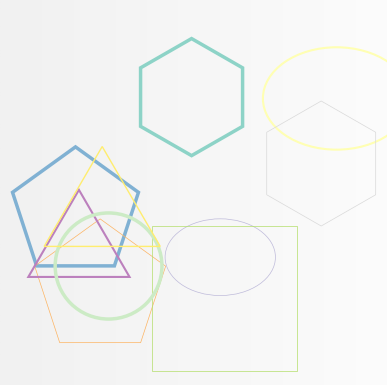[{"shape": "hexagon", "thickness": 2.5, "radius": 0.76, "center": [0.494, 0.748]}, {"shape": "oval", "thickness": 1.5, "radius": 0.95, "center": [0.868, 0.744]}, {"shape": "oval", "thickness": 0.5, "radius": 0.71, "center": [0.568, 0.332]}, {"shape": "pentagon", "thickness": 2.5, "radius": 0.85, "center": [0.195, 0.448]}, {"shape": "pentagon", "thickness": 0.5, "radius": 0.89, "center": [0.259, 0.254]}, {"shape": "square", "thickness": 0.5, "radius": 0.94, "center": [0.579, 0.225]}, {"shape": "hexagon", "thickness": 0.5, "radius": 0.81, "center": [0.829, 0.575]}, {"shape": "triangle", "thickness": 1.5, "radius": 0.75, "center": [0.204, 0.356]}, {"shape": "circle", "thickness": 2.5, "radius": 0.69, "center": [0.28, 0.309]}, {"shape": "triangle", "thickness": 1, "radius": 0.86, "center": [0.264, 0.446]}]